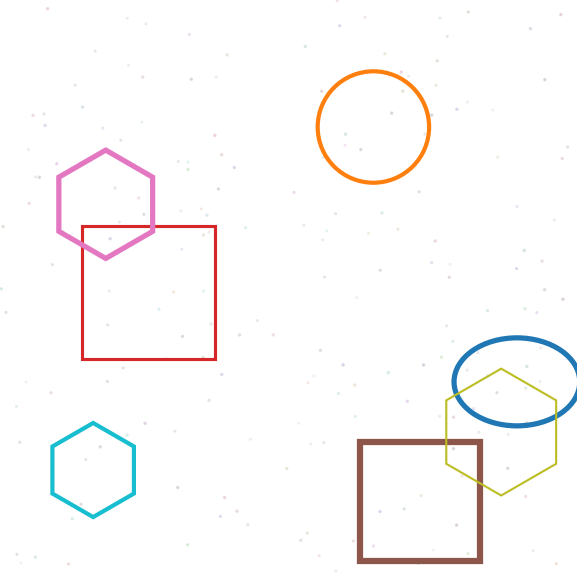[{"shape": "oval", "thickness": 2.5, "radius": 0.54, "center": [0.895, 0.338]}, {"shape": "circle", "thickness": 2, "radius": 0.48, "center": [0.647, 0.779]}, {"shape": "square", "thickness": 1.5, "radius": 0.57, "center": [0.257, 0.493]}, {"shape": "square", "thickness": 3, "radius": 0.52, "center": [0.727, 0.131]}, {"shape": "hexagon", "thickness": 2.5, "radius": 0.47, "center": [0.183, 0.645]}, {"shape": "hexagon", "thickness": 1, "radius": 0.55, "center": [0.868, 0.251]}, {"shape": "hexagon", "thickness": 2, "radius": 0.41, "center": [0.161, 0.185]}]